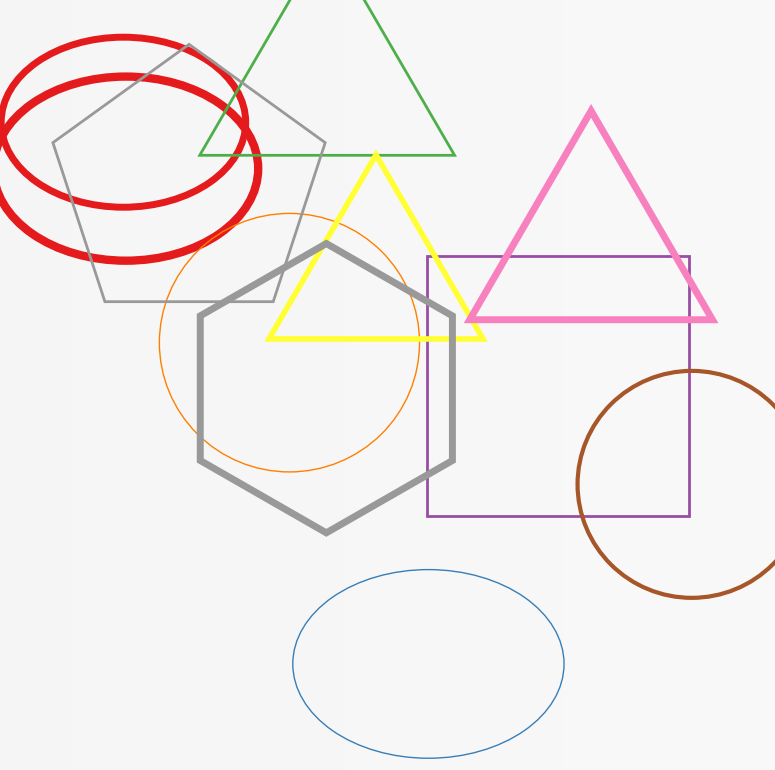[{"shape": "oval", "thickness": 2.5, "radius": 0.79, "center": [0.159, 0.841]}, {"shape": "oval", "thickness": 3, "radius": 0.85, "center": [0.162, 0.781]}, {"shape": "oval", "thickness": 0.5, "radius": 0.87, "center": [0.553, 0.138]}, {"shape": "triangle", "thickness": 1, "radius": 0.95, "center": [0.422, 0.893]}, {"shape": "square", "thickness": 1, "radius": 0.85, "center": [0.72, 0.499]}, {"shape": "circle", "thickness": 0.5, "radius": 0.84, "center": [0.373, 0.555]}, {"shape": "triangle", "thickness": 2, "radius": 0.8, "center": [0.485, 0.64]}, {"shape": "circle", "thickness": 1.5, "radius": 0.74, "center": [0.893, 0.371]}, {"shape": "triangle", "thickness": 2.5, "radius": 0.9, "center": [0.763, 0.675]}, {"shape": "pentagon", "thickness": 1, "radius": 0.92, "center": [0.244, 0.758]}, {"shape": "hexagon", "thickness": 2.5, "radius": 0.94, "center": [0.421, 0.496]}]